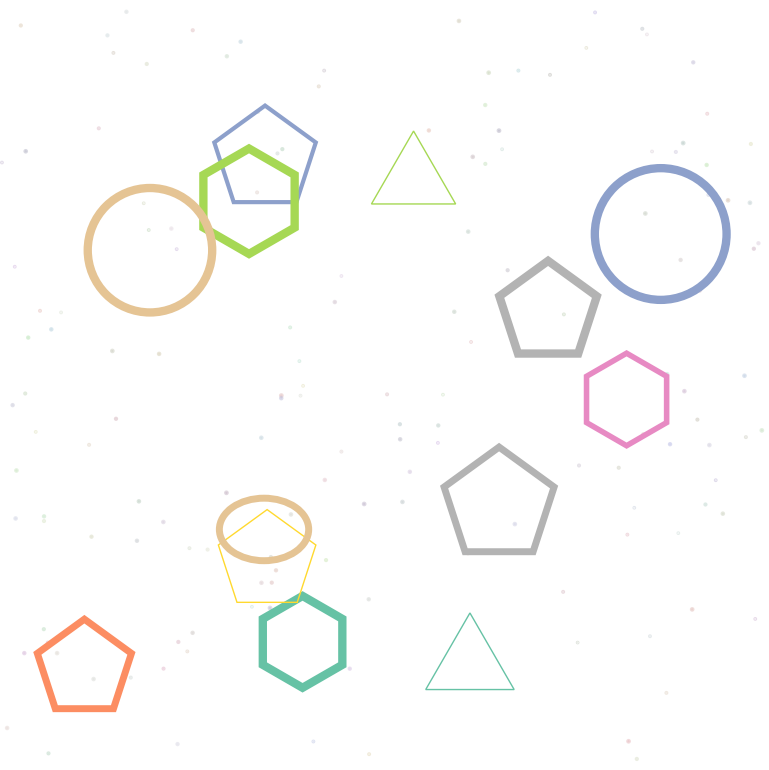[{"shape": "hexagon", "thickness": 3, "radius": 0.3, "center": [0.393, 0.166]}, {"shape": "triangle", "thickness": 0.5, "radius": 0.33, "center": [0.61, 0.138]}, {"shape": "pentagon", "thickness": 2.5, "radius": 0.32, "center": [0.11, 0.132]}, {"shape": "circle", "thickness": 3, "radius": 0.43, "center": [0.858, 0.696]}, {"shape": "pentagon", "thickness": 1.5, "radius": 0.35, "center": [0.344, 0.794]}, {"shape": "hexagon", "thickness": 2, "radius": 0.3, "center": [0.814, 0.481]}, {"shape": "triangle", "thickness": 0.5, "radius": 0.32, "center": [0.537, 0.767]}, {"shape": "hexagon", "thickness": 3, "radius": 0.34, "center": [0.323, 0.739]}, {"shape": "pentagon", "thickness": 0.5, "radius": 0.33, "center": [0.347, 0.272]}, {"shape": "oval", "thickness": 2.5, "radius": 0.29, "center": [0.343, 0.312]}, {"shape": "circle", "thickness": 3, "radius": 0.4, "center": [0.195, 0.675]}, {"shape": "pentagon", "thickness": 2.5, "radius": 0.38, "center": [0.648, 0.344]}, {"shape": "pentagon", "thickness": 3, "radius": 0.33, "center": [0.712, 0.595]}]